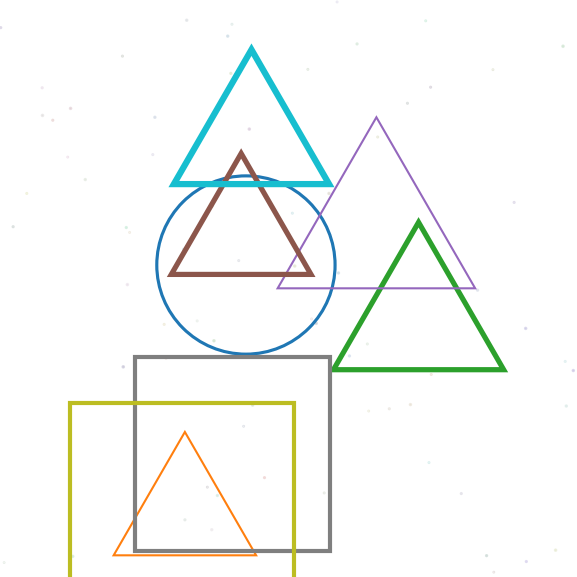[{"shape": "circle", "thickness": 1.5, "radius": 0.77, "center": [0.426, 0.54]}, {"shape": "triangle", "thickness": 1, "radius": 0.71, "center": [0.32, 0.109]}, {"shape": "triangle", "thickness": 2.5, "radius": 0.85, "center": [0.725, 0.444]}, {"shape": "triangle", "thickness": 1, "radius": 0.99, "center": [0.652, 0.599]}, {"shape": "triangle", "thickness": 2.5, "radius": 0.7, "center": [0.418, 0.594]}, {"shape": "square", "thickness": 2, "radius": 0.84, "center": [0.402, 0.213]}, {"shape": "square", "thickness": 2, "radius": 0.97, "center": [0.316, 0.107]}, {"shape": "triangle", "thickness": 3, "radius": 0.78, "center": [0.435, 0.758]}]